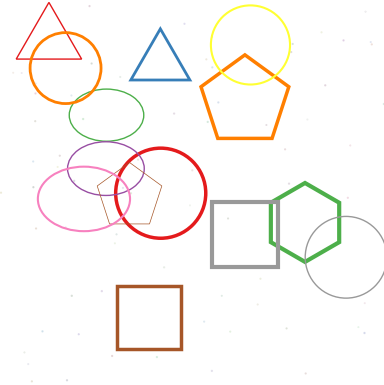[{"shape": "circle", "thickness": 2.5, "radius": 0.58, "center": [0.417, 0.498]}, {"shape": "triangle", "thickness": 1, "radius": 0.49, "center": [0.127, 0.896]}, {"shape": "triangle", "thickness": 2, "radius": 0.44, "center": [0.416, 0.837]}, {"shape": "hexagon", "thickness": 3, "radius": 0.51, "center": [0.792, 0.422]}, {"shape": "oval", "thickness": 1, "radius": 0.48, "center": [0.277, 0.701]}, {"shape": "oval", "thickness": 1, "radius": 0.5, "center": [0.275, 0.562]}, {"shape": "pentagon", "thickness": 2.5, "radius": 0.6, "center": [0.636, 0.738]}, {"shape": "circle", "thickness": 2, "radius": 0.46, "center": [0.17, 0.823]}, {"shape": "circle", "thickness": 1.5, "radius": 0.51, "center": [0.651, 0.883]}, {"shape": "pentagon", "thickness": 0.5, "radius": 0.44, "center": [0.336, 0.49]}, {"shape": "square", "thickness": 2.5, "radius": 0.42, "center": [0.387, 0.175]}, {"shape": "oval", "thickness": 1.5, "radius": 0.6, "center": [0.218, 0.483]}, {"shape": "square", "thickness": 3, "radius": 0.42, "center": [0.636, 0.391]}, {"shape": "circle", "thickness": 1, "radius": 0.53, "center": [0.899, 0.332]}]